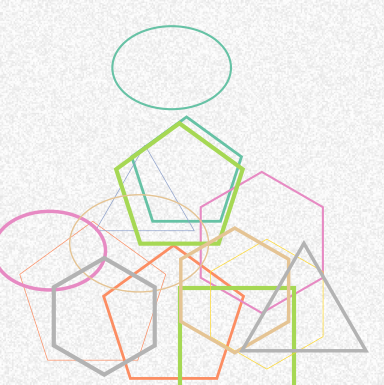[{"shape": "pentagon", "thickness": 2, "radius": 0.75, "center": [0.485, 0.546]}, {"shape": "oval", "thickness": 1.5, "radius": 0.77, "center": [0.446, 0.824]}, {"shape": "pentagon", "thickness": 2, "radius": 0.95, "center": [0.451, 0.172]}, {"shape": "pentagon", "thickness": 0.5, "radius": 1.0, "center": [0.241, 0.226]}, {"shape": "triangle", "thickness": 0.5, "radius": 0.74, "center": [0.376, 0.475]}, {"shape": "oval", "thickness": 2.5, "radius": 0.73, "center": [0.128, 0.349]}, {"shape": "hexagon", "thickness": 1.5, "radius": 0.92, "center": [0.68, 0.37]}, {"shape": "pentagon", "thickness": 3, "radius": 0.86, "center": [0.466, 0.507]}, {"shape": "square", "thickness": 3, "radius": 0.75, "center": [0.616, 0.103]}, {"shape": "hexagon", "thickness": 0.5, "radius": 0.84, "center": [0.693, 0.21]}, {"shape": "hexagon", "thickness": 2.5, "radius": 0.81, "center": [0.61, 0.246]}, {"shape": "oval", "thickness": 1, "radius": 0.9, "center": [0.361, 0.368]}, {"shape": "hexagon", "thickness": 3, "radius": 0.76, "center": [0.271, 0.178]}, {"shape": "triangle", "thickness": 2.5, "radius": 0.93, "center": [0.789, 0.182]}]